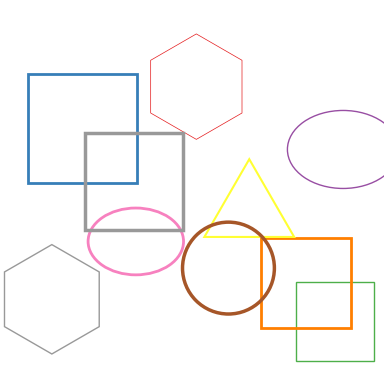[{"shape": "hexagon", "thickness": 0.5, "radius": 0.68, "center": [0.51, 0.775]}, {"shape": "square", "thickness": 2, "radius": 0.71, "center": [0.213, 0.665]}, {"shape": "square", "thickness": 1, "radius": 0.51, "center": [0.871, 0.165]}, {"shape": "oval", "thickness": 1, "radius": 0.72, "center": [0.891, 0.612]}, {"shape": "square", "thickness": 2, "radius": 0.58, "center": [0.794, 0.265]}, {"shape": "triangle", "thickness": 1.5, "radius": 0.67, "center": [0.647, 0.452]}, {"shape": "circle", "thickness": 2.5, "radius": 0.6, "center": [0.593, 0.304]}, {"shape": "oval", "thickness": 2, "radius": 0.62, "center": [0.353, 0.373]}, {"shape": "square", "thickness": 2.5, "radius": 0.63, "center": [0.348, 0.528]}, {"shape": "hexagon", "thickness": 1, "radius": 0.71, "center": [0.135, 0.223]}]